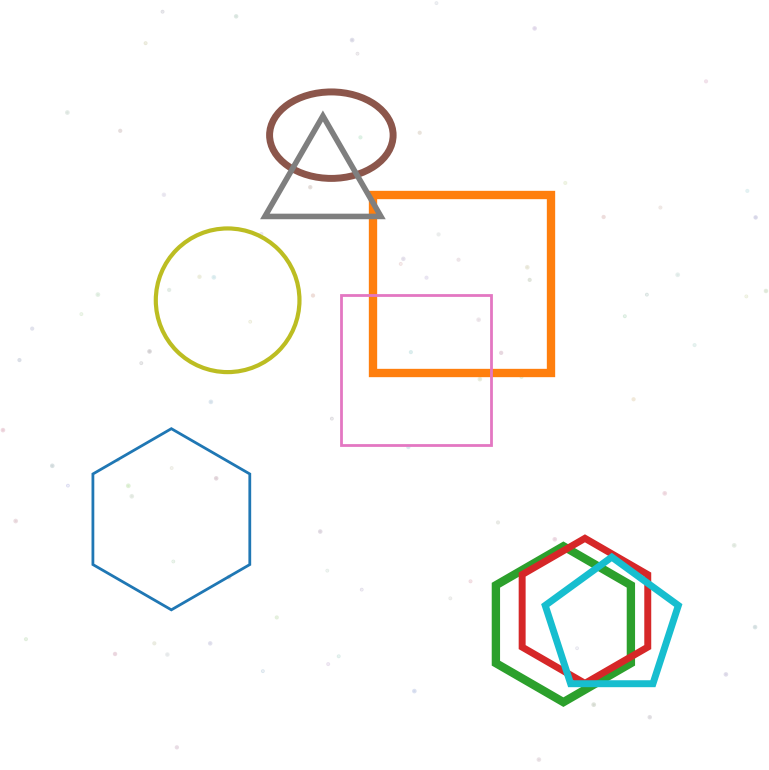[{"shape": "hexagon", "thickness": 1, "radius": 0.59, "center": [0.223, 0.326]}, {"shape": "square", "thickness": 3, "radius": 0.58, "center": [0.6, 0.631]}, {"shape": "hexagon", "thickness": 3, "radius": 0.51, "center": [0.732, 0.189]}, {"shape": "hexagon", "thickness": 2.5, "radius": 0.47, "center": [0.76, 0.207]}, {"shape": "oval", "thickness": 2.5, "radius": 0.4, "center": [0.43, 0.824]}, {"shape": "square", "thickness": 1, "radius": 0.49, "center": [0.541, 0.519]}, {"shape": "triangle", "thickness": 2, "radius": 0.43, "center": [0.419, 0.762]}, {"shape": "circle", "thickness": 1.5, "radius": 0.47, "center": [0.296, 0.61]}, {"shape": "pentagon", "thickness": 2.5, "radius": 0.45, "center": [0.795, 0.186]}]